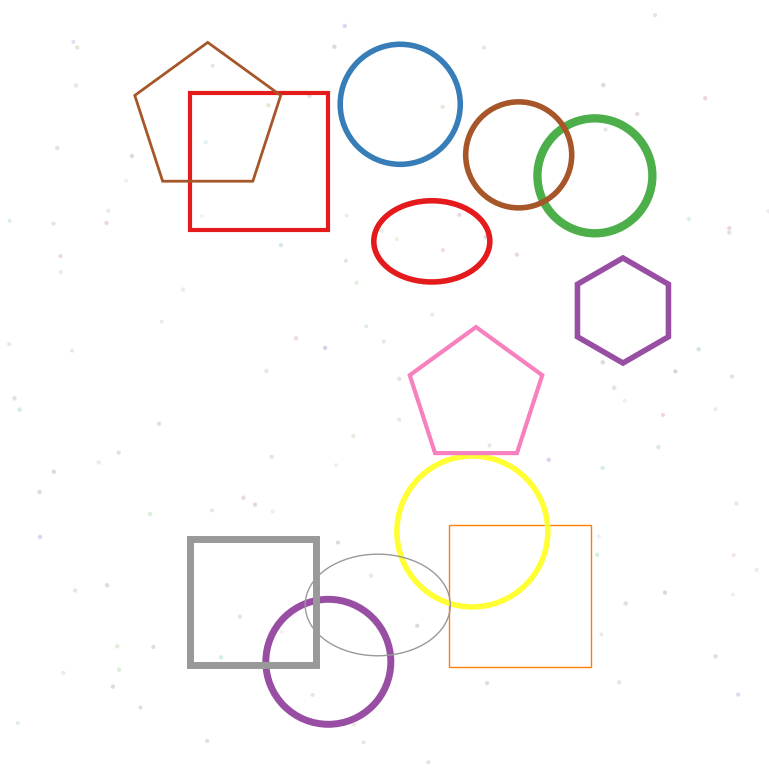[{"shape": "square", "thickness": 1.5, "radius": 0.45, "center": [0.337, 0.791]}, {"shape": "oval", "thickness": 2, "radius": 0.38, "center": [0.561, 0.687]}, {"shape": "circle", "thickness": 2, "radius": 0.39, "center": [0.52, 0.865]}, {"shape": "circle", "thickness": 3, "radius": 0.37, "center": [0.773, 0.772]}, {"shape": "circle", "thickness": 2.5, "radius": 0.41, "center": [0.426, 0.141]}, {"shape": "hexagon", "thickness": 2, "radius": 0.34, "center": [0.809, 0.597]}, {"shape": "square", "thickness": 0.5, "radius": 0.46, "center": [0.675, 0.226]}, {"shape": "circle", "thickness": 2, "radius": 0.49, "center": [0.613, 0.31]}, {"shape": "pentagon", "thickness": 1, "radius": 0.5, "center": [0.27, 0.845]}, {"shape": "circle", "thickness": 2, "radius": 0.34, "center": [0.674, 0.799]}, {"shape": "pentagon", "thickness": 1.5, "radius": 0.45, "center": [0.618, 0.485]}, {"shape": "oval", "thickness": 0.5, "radius": 0.47, "center": [0.491, 0.214]}, {"shape": "square", "thickness": 2.5, "radius": 0.41, "center": [0.329, 0.218]}]